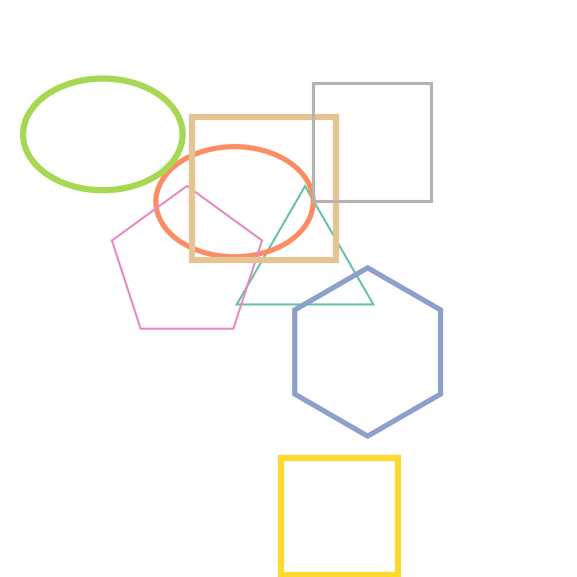[{"shape": "triangle", "thickness": 1, "radius": 0.68, "center": [0.528, 0.54]}, {"shape": "oval", "thickness": 2.5, "radius": 0.68, "center": [0.406, 0.65]}, {"shape": "hexagon", "thickness": 2.5, "radius": 0.73, "center": [0.637, 0.39]}, {"shape": "pentagon", "thickness": 1, "radius": 0.68, "center": [0.324, 0.54]}, {"shape": "oval", "thickness": 3, "radius": 0.69, "center": [0.178, 0.766]}, {"shape": "square", "thickness": 3, "radius": 0.51, "center": [0.588, 0.105]}, {"shape": "square", "thickness": 3, "radius": 0.62, "center": [0.458, 0.673]}, {"shape": "square", "thickness": 1.5, "radius": 0.51, "center": [0.644, 0.753]}]